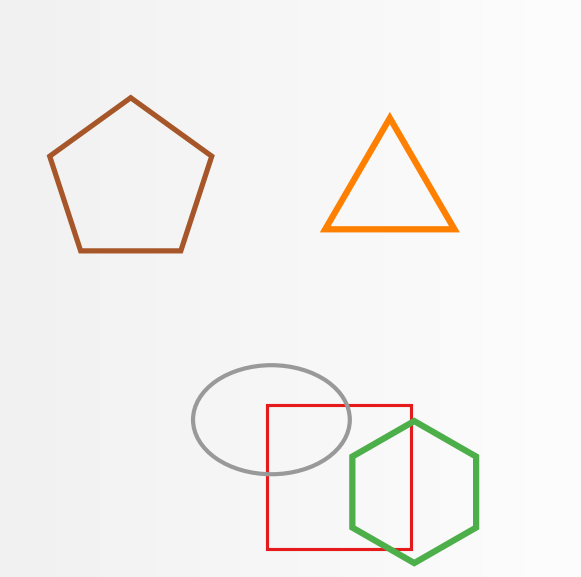[{"shape": "square", "thickness": 1.5, "radius": 0.62, "center": [0.584, 0.173]}, {"shape": "hexagon", "thickness": 3, "radius": 0.61, "center": [0.713, 0.147]}, {"shape": "triangle", "thickness": 3, "radius": 0.64, "center": [0.671, 0.666]}, {"shape": "pentagon", "thickness": 2.5, "radius": 0.73, "center": [0.225, 0.683]}, {"shape": "oval", "thickness": 2, "radius": 0.67, "center": [0.467, 0.272]}]